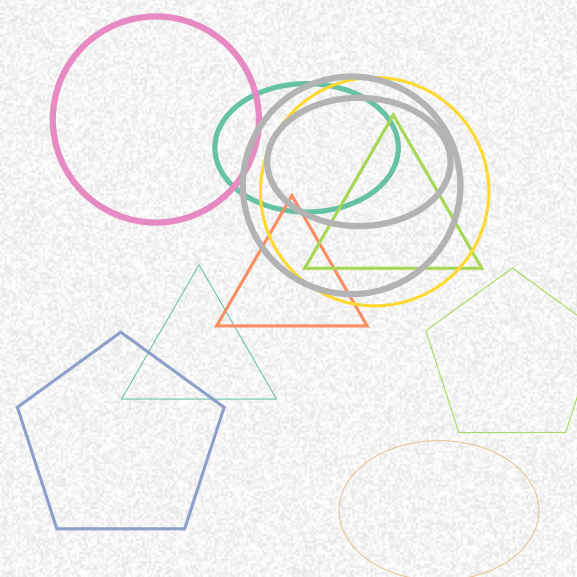[{"shape": "triangle", "thickness": 0.5, "radius": 0.78, "center": [0.345, 0.386]}, {"shape": "oval", "thickness": 2.5, "radius": 0.79, "center": [0.531, 0.743]}, {"shape": "triangle", "thickness": 1.5, "radius": 0.75, "center": [0.505, 0.51]}, {"shape": "pentagon", "thickness": 1.5, "radius": 0.94, "center": [0.209, 0.236]}, {"shape": "circle", "thickness": 3, "radius": 0.89, "center": [0.27, 0.792]}, {"shape": "triangle", "thickness": 1.5, "radius": 0.89, "center": [0.681, 0.623]}, {"shape": "pentagon", "thickness": 0.5, "radius": 0.79, "center": [0.887, 0.378]}, {"shape": "circle", "thickness": 1.5, "radius": 0.99, "center": [0.649, 0.667]}, {"shape": "oval", "thickness": 0.5, "radius": 0.87, "center": [0.76, 0.115]}, {"shape": "circle", "thickness": 3, "radius": 0.94, "center": [0.609, 0.678]}, {"shape": "oval", "thickness": 3, "radius": 0.79, "center": [0.621, 0.719]}]